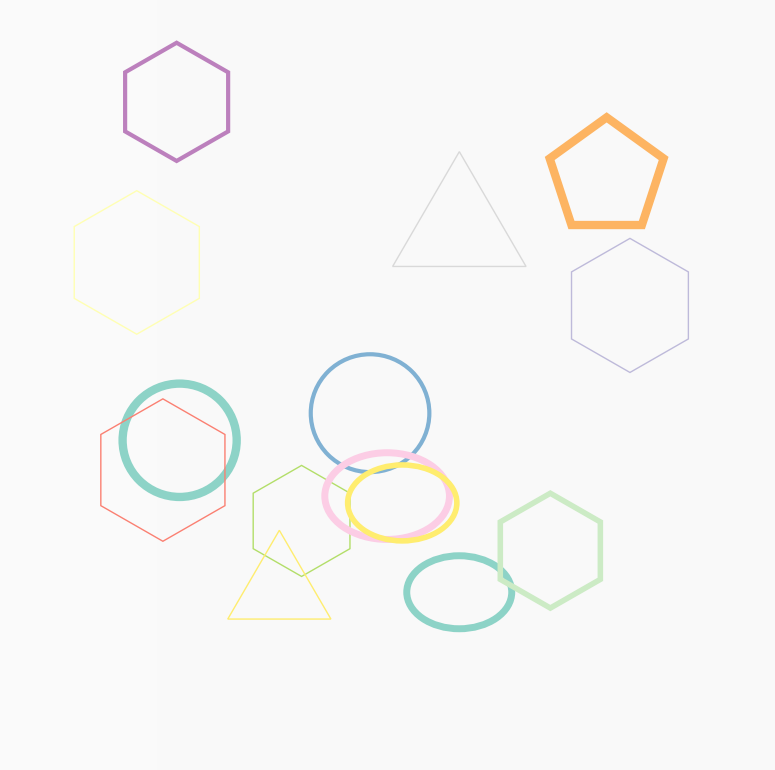[{"shape": "circle", "thickness": 3, "radius": 0.37, "center": [0.232, 0.428]}, {"shape": "oval", "thickness": 2.5, "radius": 0.34, "center": [0.593, 0.231]}, {"shape": "hexagon", "thickness": 0.5, "radius": 0.47, "center": [0.176, 0.659]}, {"shape": "hexagon", "thickness": 0.5, "radius": 0.44, "center": [0.813, 0.603]}, {"shape": "hexagon", "thickness": 0.5, "radius": 0.46, "center": [0.21, 0.39]}, {"shape": "circle", "thickness": 1.5, "radius": 0.38, "center": [0.477, 0.463]}, {"shape": "pentagon", "thickness": 3, "radius": 0.39, "center": [0.783, 0.77]}, {"shape": "hexagon", "thickness": 0.5, "radius": 0.36, "center": [0.389, 0.323]}, {"shape": "oval", "thickness": 2.5, "radius": 0.4, "center": [0.5, 0.356]}, {"shape": "triangle", "thickness": 0.5, "radius": 0.5, "center": [0.593, 0.704]}, {"shape": "hexagon", "thickness": 1.5, "radius": 0.38, "center": [0.228, 0.868]}, {"shape": "hexagon", "thickness": 2, "radius": 0.37, "center": [0.71, 0.285]}, {"shape": "oval", "thickness": 2, "radius": 0.35, "center": [0.519, 0.347]}, {"shape": "triangle", "thickness": 0.5, "radius": 0.38, "center": [0.36, 0.234]}]